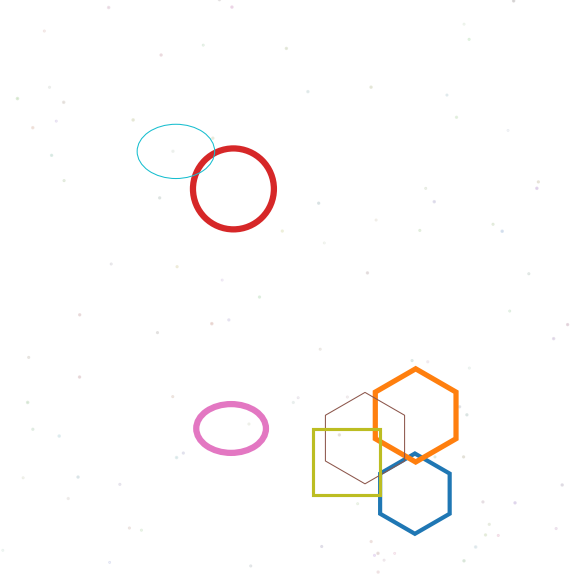[{"shape": "hexagon", "thickness": 2, "radius": 0.35, "center": [0.718, 0.144]}, {"shape": "hexagon", "thickness": 2.5, "radius": 0.4, "center": [0.72, 0.28]}, {"shape": "circle", "thickness": 3, "radius": 0.35, "center": [0.404, 0.672]}, {"shape": "hexagon", "thickness": 0.5, "radius": 0.4, "center": [0.632, 0.24]}, {"shape": "oval", "thickness": 3, "radius": 0.3, "center": [0.4, 0.257]}, {"shape": "square", "thickness": 1.5, "radius": 0.29, "center": [0.6, 0.199]}, {"shape": "oval", "thickness": 0.5, "radius": 0.34, "center": [0.305, 0.737]}]